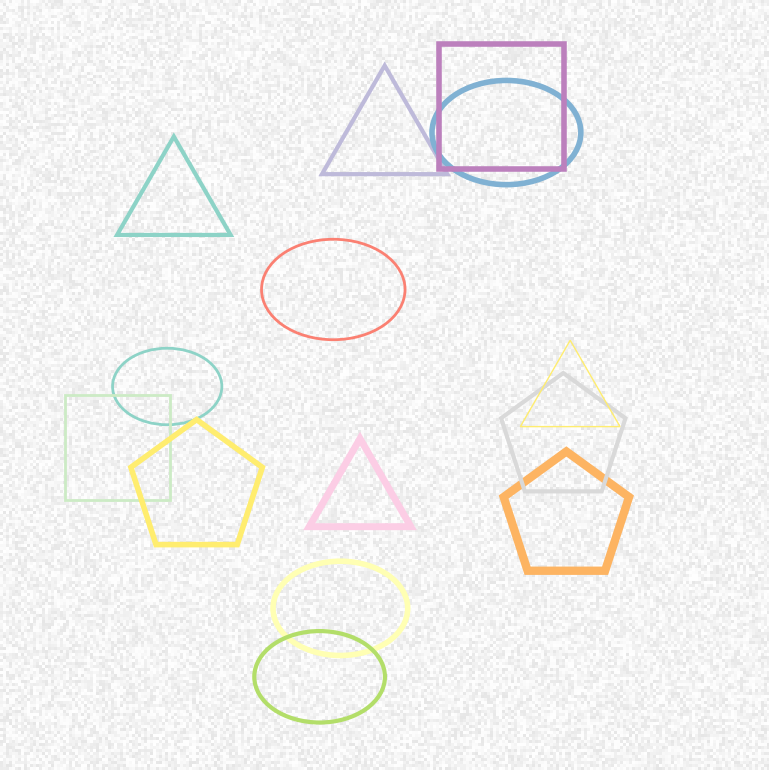[{"shape": "oval", "thickness": 1, "radius": 0.35, "center": [0.217, 0.498]}, {"shape": "triangle", "thickness": 1.5, "radius": 0.43, "center": [0.226, 0.737]}, {"shape": "oval", "thickness": 2, "radius": 0.44, "center": [0.442, 0.21]}, {"shape": "triangle", "thickness": 1.5, "radius": 0.47, "center": [0.5, 0.821]}, {"shape": "oval", "thickness": 1, "radius": 0.47, "center": [0.433, 0.624]}, {"shape": "oval", "thickness": 2, "radius": 0.48, "center": [0.658, 0.828]}, {"shape": "pentagon", "thickness": 3, "radius": 0.43, "center": [0.736, 0.328]}, {"shape": "oval", "thickness": 1.5, "radius": 0.42, "center": [0.415, 0.121]}, {"shape": "triangle", "thickness": 2.5, "radius": 0.38, "center": [0.468, 0.354]}, {"shape": "pentagon", "thickness": 1.5, "radius": 0.42, "center": [0.732, 0.431]}, {"shape": "square", "thickness": 2, "radius": 0.4, "center": [0.651, 0.862]}, {"shape": "square", "thickness": 1, "radius": 0.34, "center": [0.152, 0.419]}, {"shape": "pentagon", "thickness": 2, "radius": 0.45, "center": [0.255, 0.365]}, {"shape": "triangle", "thickness": 0.5, "radius": 0.37, "center": [0.74, 0.483]}]